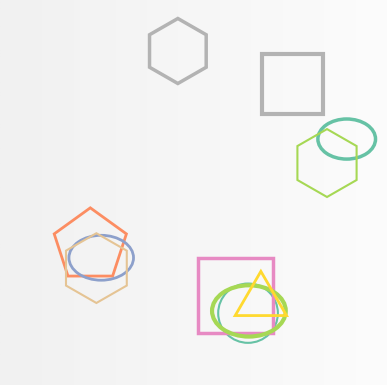[{"shape": "oval", "thickness": 2.5, "radius": 0.37, "center": [0.895, 0.639]}, {"shape": "circle", "thickness": 1.5, "radius": 0.39, "center": [0.64, 0.187]}, {"shape": "pentagon", "thickness": 2, "radius": 0.49, "center": [0.233, 0.362]}, {"shape": "oval", "thickness": 2, "radius": 0.42, "center": [0.261, 0.33]}, {"shape": "square", "thickness": 2.5, "radius": 0.48, "center": [0.609, 0.232]}, {"shape": "oval", "thickness": 3, "radius": 0.48, "center": [0.642, 0.192]}, {"shape": "hexagon", "thickness": 1.5, "radius": 0.44, "center": [0.844, 0.577]}, {"shape": "triangle", "thickness": 2, "radius": 0.38, "center": [0.673, 0.219]}, {"shape": "hexagon", "thickness": 1.5, "radius": 0.45, "center": [0.249, 0.304]}, {"shape": "hexagon", "thickness": 2.5, "radius": 0.42, "center": [0.459, 0.868]}, {"shape": "square", "thickness": 3, "radius": 0.39, "center": [0.755, 0.782]}]